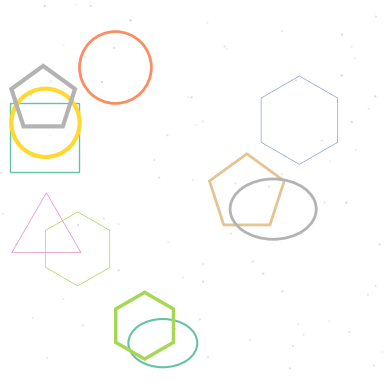[{"shape": "oval", "thickness": 1.5, "radius": 0.45, "center": [0.423, 0.109]}, {"shape": "square", "thickness": 1, "radius": 0.45, "center": [0.116, 0.642]}, {"shape": "circle", "thickness": 2, "radius": 0.47, "center": [0.3, 0.825]}, {"shape": "hexagon", "thickness": 0.5, "radius": 0.57, "center": [0.778, 0.688]}, {"shape": "triangle", "thickness": 0.5, "radius": 0.52, "center": [0.121, 0.396]}, {"shape": "hexagon", "thickness": 2.5, "radius": 0.43, "center": [0.376, 0.154]}, {"shape": "hexagon", "thickness": 0.5, "radius": 0.48, "center": [0.202, 0.354]}, {"shape": "circle", "thickness": 3, "radius": 0.44, "center": [0.118, 0.681]}, {"shape": "pentagon", "thickness": 2, "radius": 0.51, "center": [0.641, 0.498]}, {"shape": "pentagon", "thickness": 3, "radius": 0.43, "center": [0.112, 0.742]}, {"shape": "oval", "thickness": 2, "radius": 0.56, "center": [0.71, 0.457]}]